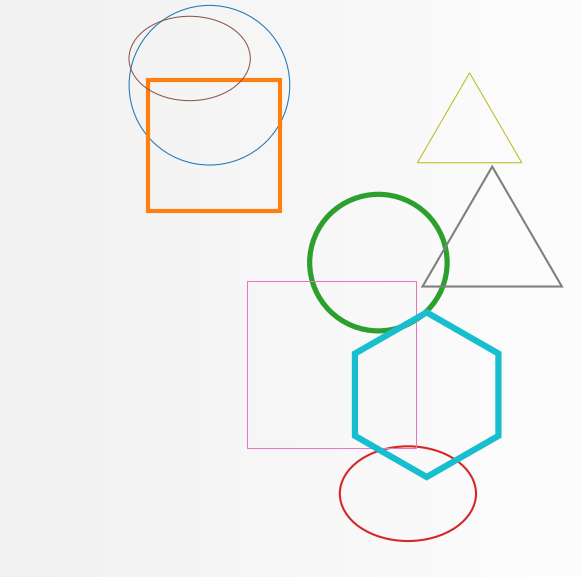[{"shape": "circle", "thickness": 0.5, "radius": 0.69, "center": [0.36, 0.852]}, {"shape": "square", "thickness": 2, "radius": 0.57, "center": [0.368, 0.748]}, {"shape": "circle", "thickness": 2.5, "radius": 0.59, "center": [0.651, 0.544]}, {"shape": "oval", "thickness": 1, "radius": 0.59, "center": [0.702, 0.144]}, {"shape": "oval", "thickness": 0.5, "radius": 0.52, "center": [0.326, 0.898]}, {"shape": "square", "thickness": 0.5, "radius": 0.72, "center": [0.57, 0.368]}, {"shape": "triangle", "thickness": 1, "radius": 0.69, "center": [0.847, 0.572]}, {"shape": "triangle", "thickness": 0.5, "radius": 0.52, "center": [0.808, 0.769]}, {"shape": "hexagon", "thickness": 3, "radius": 0.71, "center": [0.734, 0.316]}]